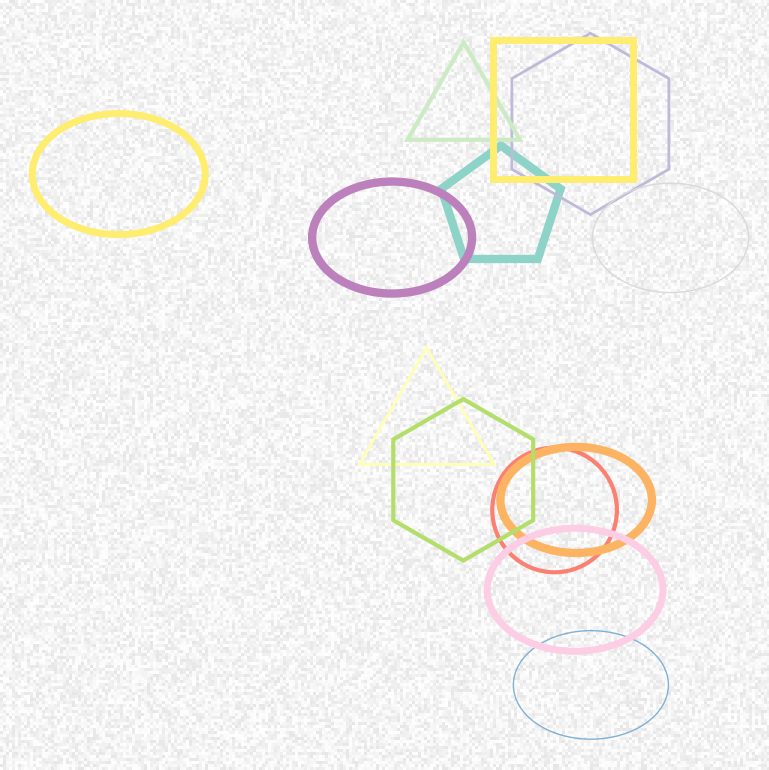[{"shape": "pentagon", "thickness": 3, "radius": 0.41, "center": [0.651, 0.73]}, {"shape": "triangle", "thickness": 1, "radius": 0.5, "center": [0.554, 0.447]}, {"shape": "hexagon", "thickness": 1, "radius": 0.59, "center": [0.767, 0.839]}, {"shape": "circle", "thickness": 1.5, "radius": 0.4, "center": [0.72, 0.338]}, {"shape": "oval", "thickness": 0.5, "radius": 0.5, "center": [0.767, 0.111]}, {"shape": "oval", "thickness": 3, "radius": 0.49, "center": [0.748, 0.351]}, {"shape": "hexagon", "thickness": 1.5, "radius": 0.52, "center": [0.602, 0.377]}, {"shape": "oval", "thickness": 2.5, "radius": 0.57, "center": [0.747, 0.234]}, {"shape": "oval", "thickness": 0.5, "radius": 0.51, "center": [0.871, 0.691]}, {"shape": "oval", "thickness": 3, "radius": 0.52, "center": [0.509, 0.691]}, {"shape": "triangle", "thickness": 1.5, "radius": 0.42, "center": [0.602, 0.861]}, {"shape": "oval", "thickness": 2.5, "radius": 0.56, "center": [0.154, 0.774]}, {"shape": "square", "thickness": 2.5, "radius": 0.45, "center": [0.731, 0.858]}]